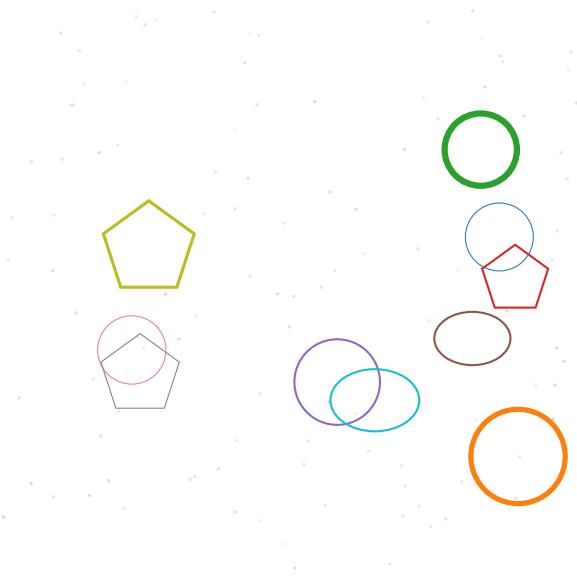[{"shape": "circle", "thickness": 0.5, "radius": 0.29, "center": [0.865, 0.589]}, {"shape": "circle", "thickness": 2.5, "radius": 0.41, "center": [0.897, 0.209]}, {"shape": "circle", "thickness": 3, "radius": 0.31, "center": [0.833, 0.74]}, {"shape": "pentagon", "thickness": 1, "radius": 0.3, "center": [0.892, 0.515]}, {"shape": "circle", "thickness": 1, "radius": 0.37, "center": [0.584, 0.338]}, {"shape": "oval", "thickness": 1, "radius": 0.33, "center": [0.818, 0.413]}, {"shape": "circle", "thickness": 0.5, "radius": 0.3, "center": [0.228, 0.393]}, {"shape": "pentagon", "thickness": 0.5, "radius": 0.36, "center": [0.243, 0.35]}, {"shape": "pentagon", "thickness": 1.5, "radius": 0.41, "center": [0.258, 0.569]}, {"shape": "oval", "thickness": 1, "radius": 0.38, "center": [0.649, 0.306]}]